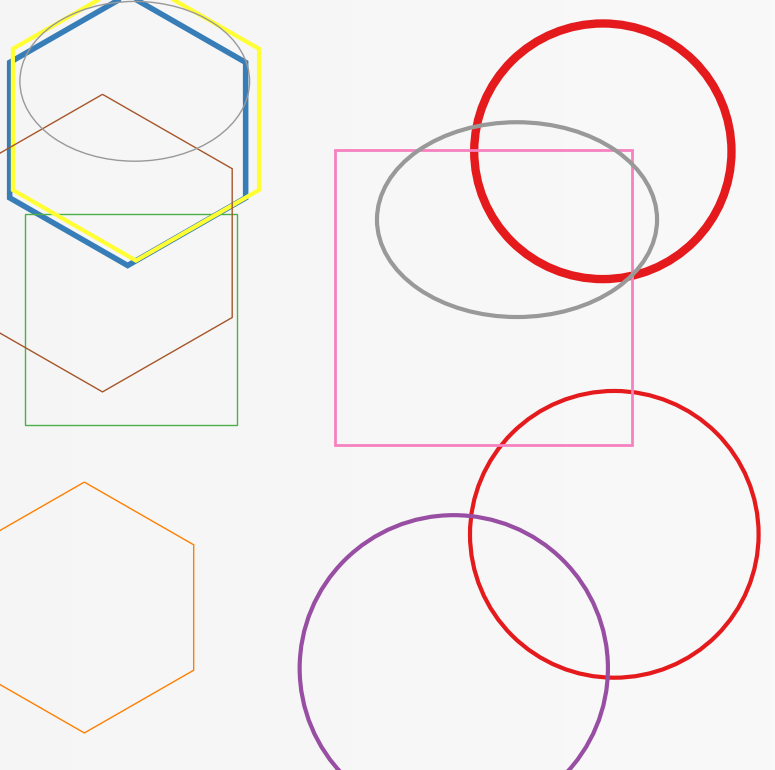[{"shape": "circle", "thickness": 3, "radius": 0.83, "center": [0.778, 0.804]}, {"shape": "circle", "thickness": 1.5, "radius": 0.93, "center": [0.793, 0.306]}, {"shape": "hexagon", "thickness": 2, "radius": 0.88, "center": [0.165, 0.831]}, {"shape": "square", "thickness": 0.5, "radius": 0.68, "center": [0.169, 0.585]}, {"shape": "circle", "thickness": 1.5, "radius": 0.99, "center": [0.586, 0.132]}, {"shape": "hexagon", "thickness": 0.5, "radius": 0.81, "center": [0.109, 0.211]}, {"shape": "hexagon", "thickness": 1.5, "radius": 0.92, "center": [0.175, 0.845]}, {"shape": "hexagon", "thickness": 0.5, "radius": 0.97, "center": [0.132, 0.684]}, {"shape": "square", "thickness": 1, "radius": 0.96, "center": [0.624, 0.613]}, {"shape": "oval", "thickness": 1.5, "radius": 0.9, "center": [0.667, 0.715]}, {"shape": "oval", "thickness": 0.5, "radius": 0.74, "center": [0.174, 0.894]}]